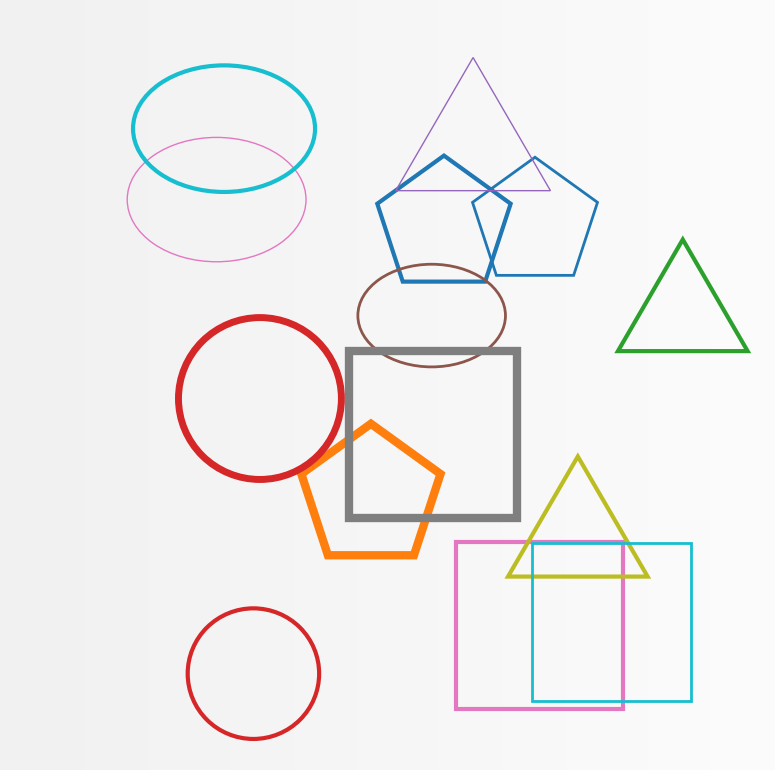[{"shape": "pentagon", "thickness": 1.5, "radius": 0.45, "center": [0.573, 0.707]}, {"shape": "pentagon", "thickness": 1, "radius": 0.42, "center": [0.69, 0.711]}, {"shape": "pentagon", "thickness": 3, "radius": 0.47, "center": [0.479, 0.355]}, {"shape": "triangle", "thickness": 1.5, "radius": 0.48, "center": [0.881, 0.592]}, {"shape": "circle", "thickness": 1.5, "radius": 0.42, "center": [0.327, 0.125]}, {"shape": "circle", "thickness": 2.5, "radius": 0.53, "center": [0.335, 0.482]}, {"shape": "triangle", "thickness": 0.5, "radius": 0.58, "center": [0.61, 0.81]}, {"shape": "oval", "thickness": 1, "radius": 0.48, "center": [0.557, 0.59]}, {"shape": "square", "thickness": 1.5, "radius": 0.54, "center": [0.696, 0.188]}, {"shape": "oval", "thickness": 0.5, "radius": 0.58, "center": [0.28, 0.741]}, {"shape": "square", "thickness": 3, "radius": 0.54, "center": [0.558, 0.436]}, {"shape": "triangle", "thickness": 1.5, "radius": 0.52, "center": [0.746, 0.303]}, {"shape": "oval", "thickness": 1.5, "radius": 0.59, "center": [0.289, 0.833]}, {"shape": "square", "thickness": 1, "radius": 0.51, "center": [0.789, 0.192]}]